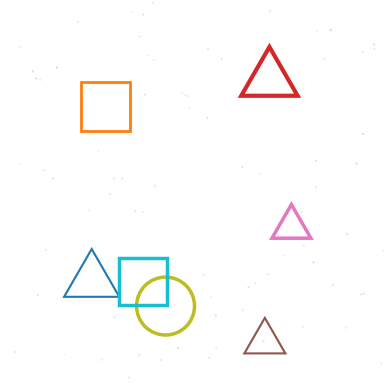[{"shape": "triangle", "thickness": 1.5, "radius": 0.41, "center": [0.238, 0.27]}, {"shape": "square", "thickness": 2, "radius": 0.32, "center": [0.275, 0.723]}, {"shape": "triangle", "thickness": 3, "radius": 0.42, "center": [0.7, 0.794]}, {"shape": "triangle", "thickness": 1.5, "radius": 0.31, "center": [0.688, 0.113]}, {"shape": "triangle", "thickness": 2.5, "radius": 0.29, "center": [0.757, 0.41]}, {"shape": "circle", "thickness": 2.5, "radius": 0.38, "center": [0.43, 0.205]}, {"shape": "square", "thickness": 2.5, "radius": 0.31, "center": [0.372, 0.268]}]